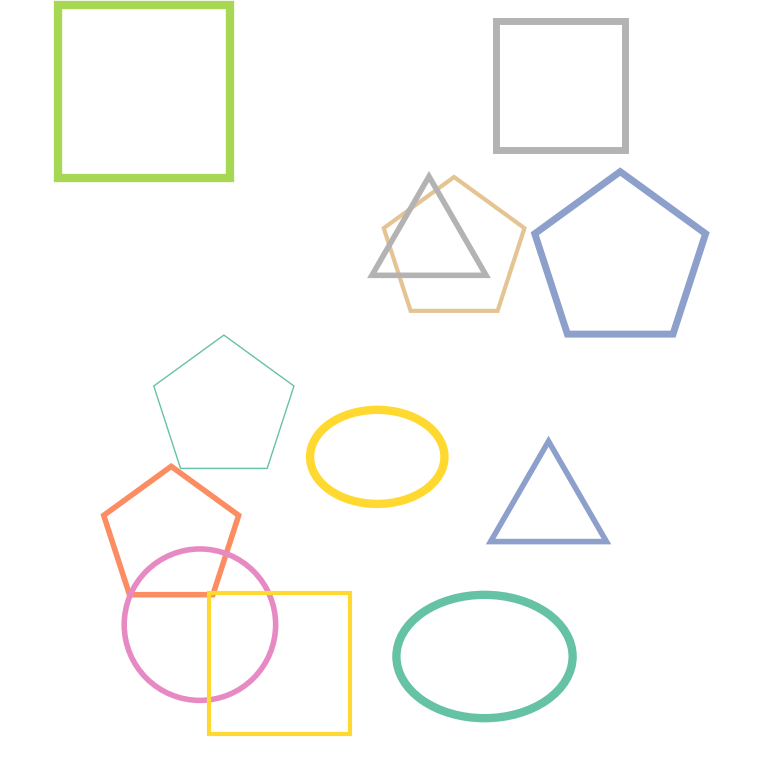[{"shape": "pentagon", "thickness": 0.5, "radius": 0.48, "center": [0.291, 0.469]}, {"shape": "oval", "thickness": 3, "radius": 0.57, "center": [0.629, 0.147]}, {"shape": "pentagon", "thickness": 2, "radius": 0.46, "center": [0.222, 0.302]}, {"shape": "triangle", "thickness": 2, "radius": 0.43, "center": [0.712, 0.34]}, {"shape": "pentagon", "thickness": 2.5, "radius": 0.58, "center": [0.805, 0.66]}, {"shape": "circle", "thickness": 2, "radius": 0.49, "center": [0.26, 0.189]}, {"shape": "square", "thickness": 3, "radius": 0.56, "center": [0.187, 0.881]}, {"shape": "square", "thickness": 1.5, "radius": 0.46, "center": [0.363, 0.138]}, {"shape": "oval", "thickness": 3, "radius": 0.44, "center": [0.49, 0.407]}, {"shape": "pentagon", "thickness": 1.5, "radius": 0.48, "center": [0.59, 0.674]}, {"shape": "square", "thickness": 2.5, "radius": 0.42, "center": [0.728, 0.889]}, {"shape": "triangle", "thickness": 2, "radius": 0.43, "center": [0.557, 0.685]}]